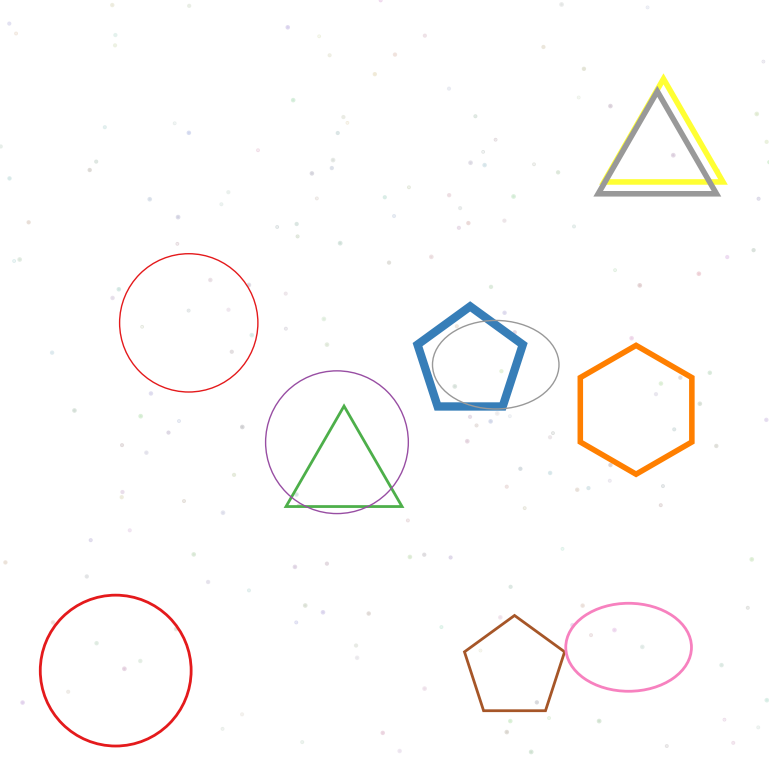[{"shape": "circle", "thickness": 0.5, "radius": 0.45, "center": [0.245, 0.581]}, {"shape": "circle", "thickness": 1, "radius": 0.49, "center": [0.15, 0.129]}, {"shape": "pentagon", "thickness": 3, "radius": 0.36, "center": [0.611, 0.53]}, {"shape": "triangle", "thickness": 1, "radius": 0.43, "center": [0.447, 0.386]}, {"shape": "circle", "thickness": 0.5, "radius": 0.46, "center": [0.438, 0.426]}, {"shape": "hexagon", "thickness": 2, "radius": 0.42, "center": [0.826, 0.468]}, {"shape": "triangle", "thickness": 2, "radius": 0.45, "center": [0.862, 0.808]}, {"shape": "pentagon", "thickness": 1, "radius": 0.34, "center": [0.668, 0.132]}, {"shape": "oval", "thickness": 1, "radius": 0.41, "center": [0.816, 0.159]}, {"shape": "oval", "thickness": 0.5, "radius": 0.41, "center": [0.644, 0.526]}, {"shape": "triangle", "thickness": 2, "radius": 0.44, "center": [0.854, 0.793]}]